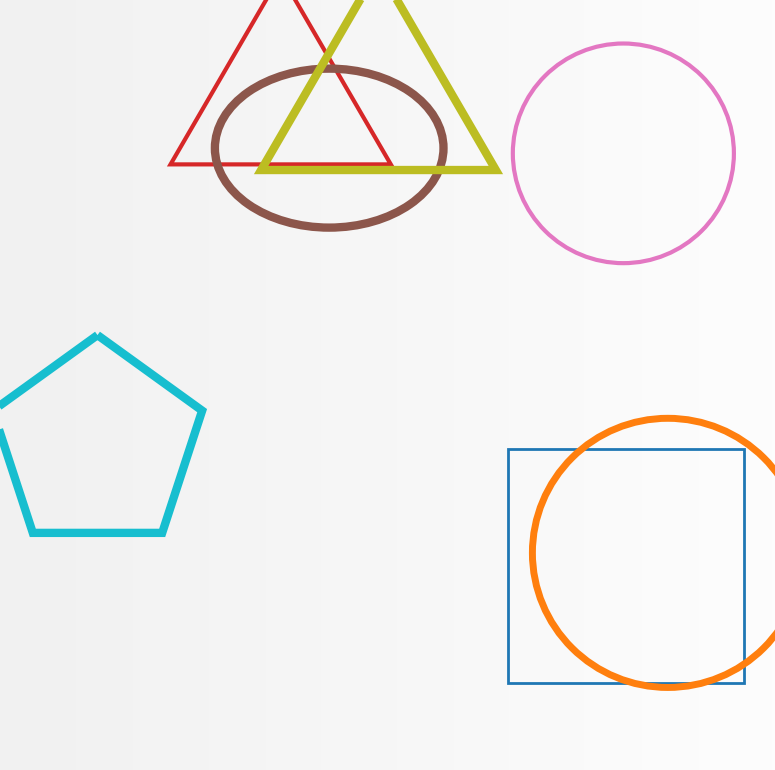[{"shape": "square", "thickness": 1, "radius": 0.76, "center": [0.808, 0.265]}, {"shape": "circle", "thickness": 2.5, "radius": 0.87, "center": [0.862, 0.282]}, {"shape": "triangle", "thickness": 1.5, "radius": 0.82, "center": [0.362, 0.869]}, {"shape": "oval", "thickness": 3, "radius": 0.74, "center": [0.425, 0.808]}, {"shape": "circle", "thickness": 1.5, "radius": 0.71, "center": [0.804, 0.801]}, {"shape": "triangle", "thickness": 3, "radius": 0.87, "center": [0.488, 0.867]}, {"shape": "pentagon", "thickness": 3, "radius": 0.71, "center": [0.126, 0.423]}]